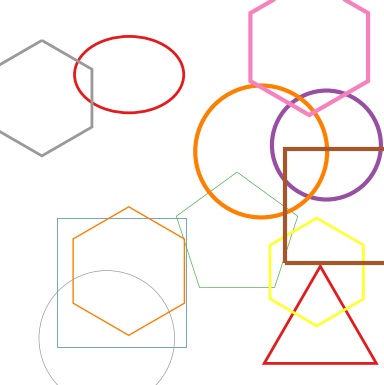[{"shape": "oval", "thickness": 2, "radius": 0.71, "center": [0.335, 0.806]}, {"shape": "triangle", "thickness": 2, "radius": 0.84, "center": [0.832, 0.14]}, {"shape": "square", "thickness": 0.5, "radius": 0.84, "center": [0.315, 0.267]}, {"shape": "pentagon", "thickness": 0.5, "radius": 0.83, "center": [0.616, 0.387]}, {"shape": "circle", "thickness": 3, "radius": 0.71, "center": [0.848, 0.623]}, {"shape": "hexagon", "thickness": 1, "radius": 0.83, "center": [0.334, 0.296]}, {"shape": "circle", "thickness": 3, "radius": 0.86, "center": [0.678, 0.607]}, {"shape": "hexagon", "thickness": 2, "radius": 0.7, "center": [0.823, 0.293]}, {"shape": "square", "thickness": 3, "radius": 0.74, "center": [0.888, 0.465]}, {"shape": "hexagon", "thickness": 3, "radius": 0.88, "center": [0.803, 0.878]}, {"shape": "hexagon", "thickness": 2, "radius": 0.75, "center": [0.109, 0.745]}, {"shape": "circle", "thickness": 0.5, "radius": 0.88, "center": [0.277, 0.121]}]